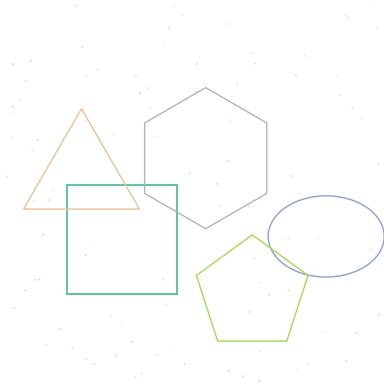[{"shape": "square", "thickness": 1.5, "radius": 0.71, "center": [0.317, 0.379]}, {"shape": "oval", "thickness": 1, "radius": 0.75, "center": [0.847, 0.386]}, {"shape": "pentagon", "thickness": 1, "radius": 0.76, "center": [0.655, 0.237]}, {"shape": "triangle", "thickness": 1, "radius": 0.87, "center": [0.212, 0.544]}, {"shape": "hexagon", "thickness": 1, "radius": 0.92, "center": [0.534, 0.589]}]